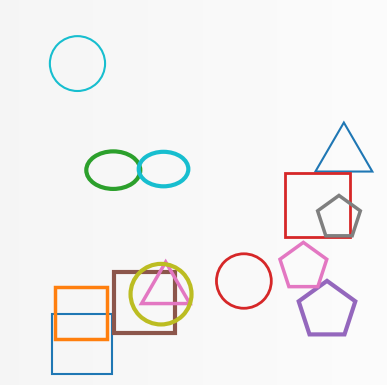[{"shape": "triangle", "thickness": 1.5, "radius": 0.42, "center": [0.887, 0.597]}, {"shape": "square", "thickness": 1.5, "radius": 0.39, "center": [0.212, 0.106]}, {"shape": "square", "thickness": 2.5, "radius": 0.34, "center": [0.209, 0.186]}, {"shape": "oval", "thickness": 3, "radius": 0.35, "center": [0.292, 0.558]}, {"shape": "square", "thickness": 2, "radius": 0.42, "center": [0.819, 0.467]}, {"shape": "circle", "thickness": 2, "radius": 0.35, "center": [0.629, 0.27]}, {"shape": "pentagon", "thickness": 3, "radius": 0.38, "center": [0.844, 0.194]}, {"shape": "square", "thickness": 3, "radius": 0.4, "center": [0.373, 0.214]}, {"shape": "pentagon", "thickness": 2.5, "radius": 0.32, "center": [0.783, 0.307]}, {"shape": "triangle", "thickness": 2.5, "radius": 0.36, "center": [0.428, 0.247]}, {"shape": "pentagon", "thickness": 2.5, "radius": 0.29, "center": [0.875, 0.434]}, {"shape": "circle", "thickness": 3, "radius": 0.39, "center": [0.416, 0.236]}, {"shape": "circle", "thickness": 1.5, "radius": 0.36, "center": [0.2, 0.835]}, {"shape": "oval", "thickness": 3, "radius": 0.32, "center": [0.422, 0.561]}]